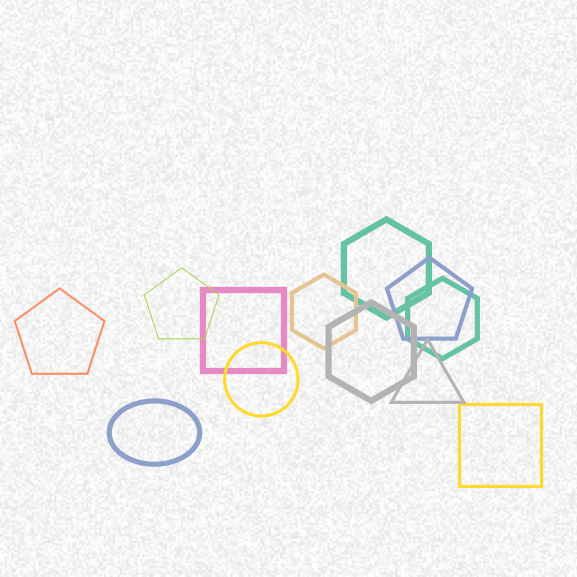[{"shape": "hexagon", "thickness": 3, "radius": 0.42, "center": [0.669, 0.534]}, {"shape": "hexagon", "thickness": 2.5, "radius": 0.35, "center": [0.766, 0.448]}, {"shape": "pentagon", "thickness": 1, "radius": 0.41, "center": [0.103, 0.418]}, {"shape": "pentagon", "thickness": 2, "radius": 0.39, "center": [0.744, 0.475]}, {"shape": "oval", "thickness": 2.5, "radius": 0.39, "center": [0.268, 0.25]}, {"shape": "square", "thickness": 3, "radius": 0.35, "center": [0.422, 0.427]}, {"shape": "pentagon", "thickness": 0.5, "radius": 0.34, "center": [0.314, 0.467]}, {"shape": "square", "thickness": 1.5, "radius": 0.35, "center": [0.866, 0.229]}, {"shape": "circle", "thickness": 1.5, "radius": 0.32, "center": [0.453, 0.342]}, {"shape": "hexagon", "thickness": 2, "radius": 0.32, "center": [0.561, 0.46]}, {"shape": "triangle", "thickness": 1.5, "radius": 0.36, "center": [0.74, 0.339]}, {"shape": "hexagon", "thickness": 3, "radius": 0.43, "center": [0.643, 0.39]}]